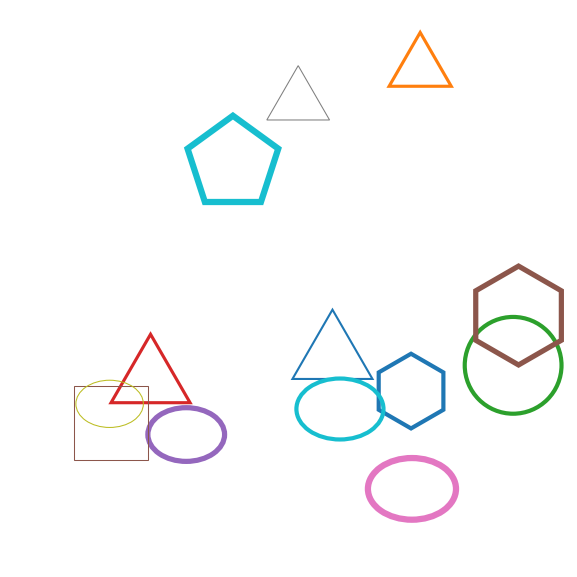[{"shape": "triangle", "thickness": 1, "radius": 0.4, "center": [0.576, 0.383]}, {"shape": "hexagon", "thickness": 2, "radius": 0.32, "center": [0.712, 0.322]}, {"shape": "triangle", "thickness": 1.5, "radius": 0.31, "center": [0.728, 0.881]}, {"shape": "circle", "thickness": 2, "radius": 0.42, "center": [0.889, 0.367]}, {"shape": "triangle", "thickness": 1.5, "radius": 0.39, "center": [0.261, 0.341]}, {"shape": "oval", "thickness": 2.5, "radius": 0.33, "center": [0.322, 0.247]}, {"shape": "square", "thickness": 0.5, "radius": 0.32, "center": [0.193, 0.267]}, {"shape": "hexagon", "thickness": 2.5, "radius": 0.43, "center": [0.898, 0.453]}, {"shape": "oval", "thickness": 3, "radius": 0.38, "center": [0.713, 0.153]}, {"shape": "triangle", "thickness": 0.5, "radius": 0.31, "center": [0.516, 0.823]}, {"shape": "oval", "thickness": 0.5, "radius": 0.29, "center": [0.19, 0.3]}, {"shape": "pentagon", "thickness": 3, "radius": 0.41, "center": [0.403, 0.716]}, {"shape": "oval", "thickness": 2, "radius": 0.38, "center": [0.589, 0.291]}]